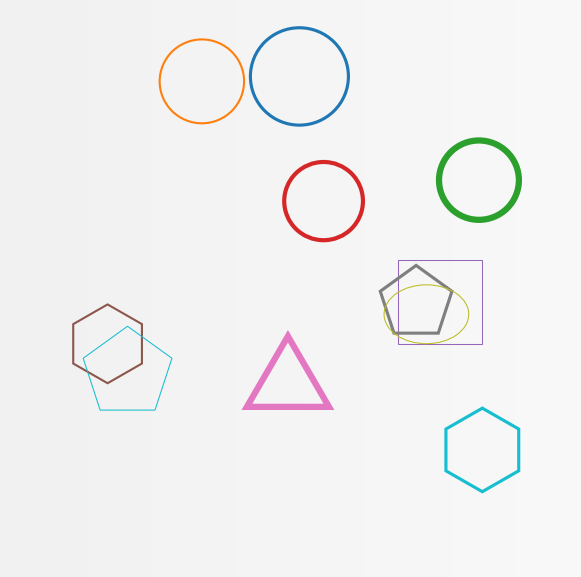[{"shape": "circle", "thickness": 1.5, "radius": 0.42, "center": [0.515, 0.867]}, {"shape": "circle", "thickness": 1, "radius": 0.36, "center": [0.347, 0.858]}, {"shape": "circle", "thickness": 3, "radius": 0.34, "center": [0.824, 0.687]}, {"shape": "circle", "thickness": 2, "radius": 0.34, "center": [0.557, 0.651]}, {"shape": "square", "thickness": 0.5, "radius": 0.36, "center": [0.757, 0.476]}, {"shape": "hexagon", "thickness": 1, "radius": 0.34, "center": [0.185, 0.404]}, {"shape": "triangle", "thickness": 3, "radius": 0.41, "center": [0.495, 0.335]}, {"shape": "pentagon", "thickness": 1.5, "radius": 0.32, "center": [0.716, 0.475]}, {"shape": "oval", "thickness": 0.5, "radius": 0.36, "center": [0.734, 0.455]}, {"shape": "hexagon", "thickness": 1.5, "radius": 0.36, "center": [0.83, 0.22]}, {"shape": "pentagon", "thickness": 0.5, "radius": 0.4, "center": [0.219, 0.354]}]